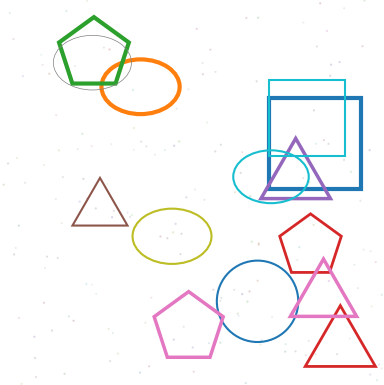[{"shape": "square", "thickness": 3, "radius": 0.59, "center": [0.818, 0.627]}, {"shape": "circle", "thickness": 1.5, "radius": 0.53, "center": [0.669, 0.217]}, {"shape": "oval", "thickness": 3, "radius": 0.51, "center": [0.365, 0.775]}, {"shape": "pentagon", "thickness": 3, "radius": 0.48, "center": [0.244, 0.86]}, {"shape": "triangle", "thickness": 2, "radius": 0.53, "center": [0.884, 0.101]}, {"shape": "pentagon", "thickness": 2, "radius": 0.42, "center": [0.807, 0.36]}, {"shape": "triangle", "thickness": 2.5, "radius": 0.52, "center": [0.768, 0.536]}, {"shape": "triangle", "thickness": 1.5, "radius": 0.41, "center": [0.26, 0.455]}, {"shape": "pentagon", "thickness": 2.5, "radius": 0.47, "center": [0.49, 0.148]}, {"shape": "triangle", "thickness": 2.5, "radius": 0.5, "center": [0.84, 0.228]}, {"shape": "oval", "thickness": 0.5, "radius": 0.51, "center": [0.24, 0.837]}, {"shape": "oval", "thickness": 1.5, "radius": 0.51, "center": [0.447, 0.386]}, {"shape": "oval", "thickness": 1.5, "radius": 0.49, "center": [0.704, 0.541]}, {"shape": "square", "thickness": 1.5, "radius": 0.49, "center": [0.798, 0.693]}]